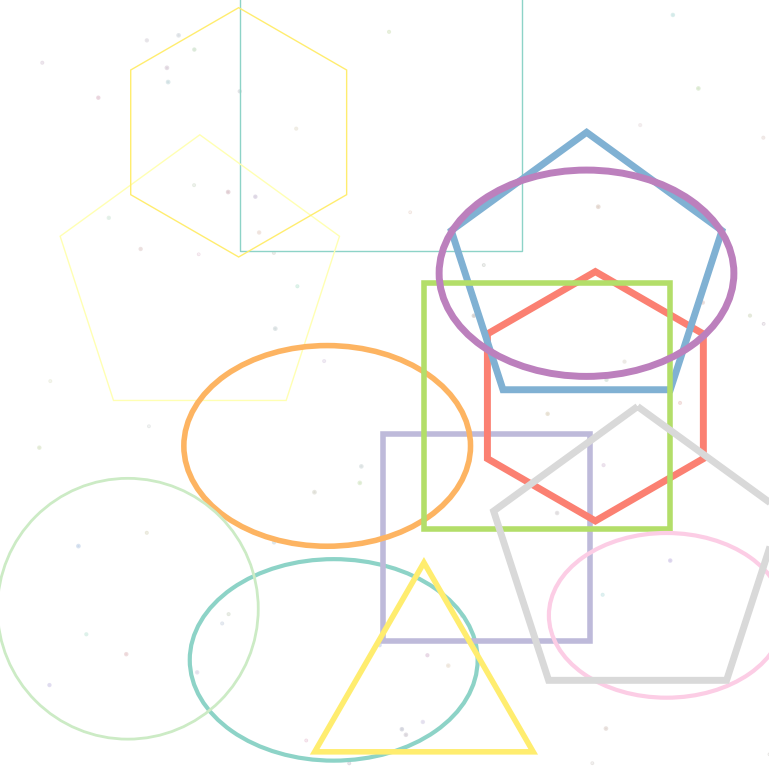[{"shape": "square", "thickness": 0.5, "radius": 0.91, "center": [0.495, 0.857]}, {"shape": "oval", "thickness": 1.5, "radius": 0.93, "center": [0.433, 0.143]}, {"shape": "pentagon", "thickness": 0.5, "radius": 0.95, "center": [0.26, 0.634]}, {"shape": "square", "thickness": 2, "radius": 0.67, "center": [0.632, 0.302]}, {"shape": "hexagon", "thickness": 2.5, "radius": 0.81, "center": [0.773, 0.485]}, {"shape": "pentagon", "thickness": 2.5, "radius": 0.92, "center": [0.762, 0.643]}, {"shape": "oval", "thickness": 2, "radius": 0.93, "center": [0.425, 0.421]}, {"shape": "square", "thickness": 2, "radius": 0.8, "center": [0.71, 0.472]}, {"shape": "oval", "thickness": 1.5, "radius": 0.76, "center": [0.866, 0.201]}, {"shape": "pentagon", "thickness": 2.5, "radius": 0.98, "center": [0.828, 0.276]}, {"shape": "oval", "thickness": 2.5, "radius": 0.96, "center": [0.762, 0.645]}, {"shape": "circle", "thickness": 1, "radius": 0.85, "center": [0.166, 0.209]}, {"shape": "hexagon", "thickness": 0.5, "radius": 0.81, "center": [0.31, 0.828]}, {"shape": "triangle", "thickness": 2, "radius": 0.82, "center": [0.551, 0.106]}]